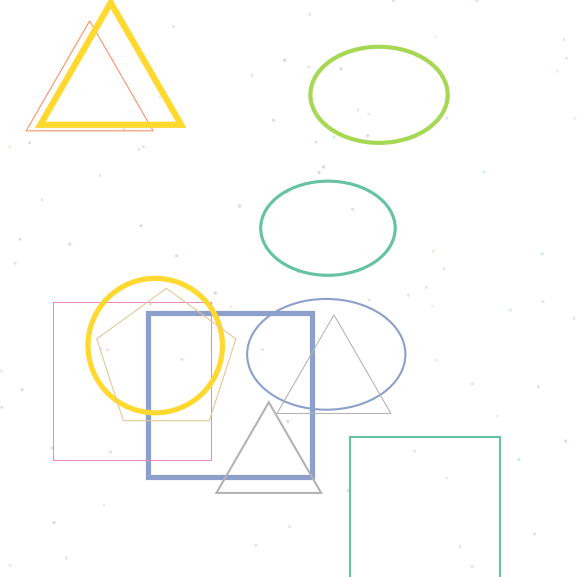[{"shape": "oval", "thickness": 1.5, "radius": 0.58, "center": [0.568, 0.604]}, {"shape": "square", "thickness": 1, "radius": 0.65, "center": [0.736, 0.112]}, {"shape": "triangle", "thickness": 0.5, "radius": 0.63, "center": [0.155, 0.836]}, {"shape": "square", "thickness": 2.5, "radius": 0.71, "center": [0.398, 0.315]}, {"shape": "oval", "thickness": 1, "radius": 0.69, "center": [0.565, 0.386]}, {"shape": "square", "thickness": 0.5, "radius": 0.68, "center": [0.228, 0.34]}, {"shape": "oval", "thickness": 2, "radius": 0.59, "center": [0.656, 0.835]}, {"shape": "circle", "thickness": 2.5, "radius": 0.58, "center": [0.269, 0.401]}, {"shape": "triangle", "thickness": 3, "radius": 0.7, "center": [0.192, 0.853]}, {"shape": "pentagon", "thickness": 0.5, "radius": 0.63, "center": [0.288, 0.373]}, {"shape": "triangle", "thickness": 0.5, "radius": 0.57, "center": [0.578, 0.34]}, {"shape": "triangle", "thickness": 1, "radius": 0.52, "center": [0.465, 0.198]}]